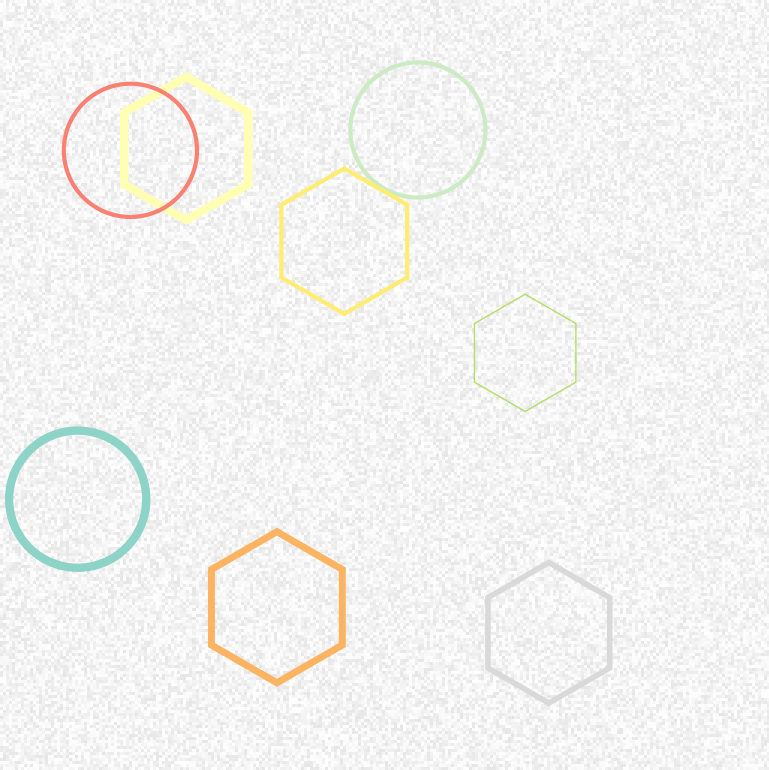[{"shape": "circle", "thickness": 3, "radius": 0.45, "center": [0.101, 0.352]}, {"shape": "hexagon", "thickness": 3, "radius": 0.47, "center": [0.242, 0.807]}, {"shape": "circle", "thickness": 1.5, "radius": 0.43, "center": [0.169, 0.805]}, {"shape": "hexagon", "thickness": 2.5, "radius": 0.49, "center": [0.36, 0.211]}, {"shape": "hexagon", "thickness": 0.5, "radius": 0.38, "center": [0.682, 0.542]}, {"shape": "hexagon", "thickness": 2, "radius": 0.46, "center": [0.713, 0.178]}, {"shape": "circle", "thickness": 1.5, "radius": 0.44, "center": [0.543, 0.831]}, {"shape": "hexagon", "thickness": 1.5, "radius": 0.47, "center": [0.447, 0.687]}]